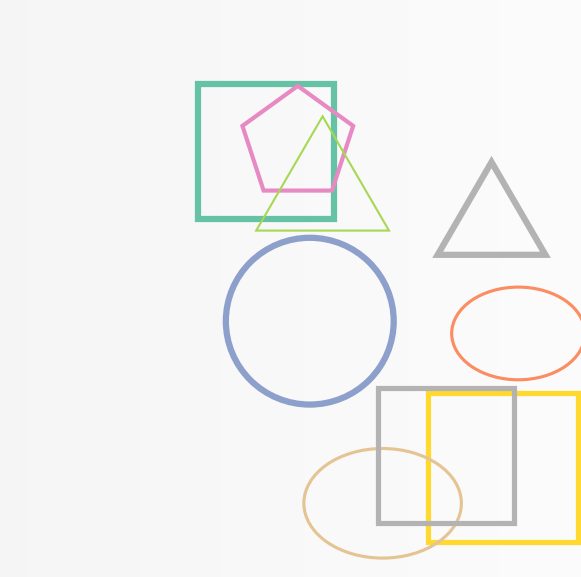[{"shape": "square", "thickness": 3, "radius": 0.58, "center": [0.458, 0.736]}, {"shape": "oval", "thickness": 1.5, "radius": 0.57, "center": [0.892, 0.422]}, {"shape": "circle", "thickness": 3, "radius": 0.72, "center": [0.533, 0.443]}, {"shape": "pentagon", "thickness": 2, "radius": 0.5, "center": [0.512, 0.75]}, {"shape": "triangle", "thickness": 1, "radius": 0.66, "center": [0.555, 0.666]}, {"shape": "square", "thickness": 2.5, "radius": 0.64, "center": [0.865, 0.189]}, {"shape": "oval", "thickness": 1.5, "radius": 0.68, "center": [0.658, 0.128]}, {"shape": "square", "thickness": 2.5, "radius": 0.58, "center": [0.768, 0.211]}, {"shape": "triangle", "thickness": 3, "radius": 0.54, "center": [0.846, 0.611]}]